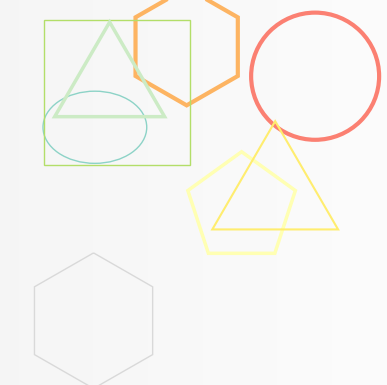[{"shape": "oval", "thickness": 1, "radius": 0.67, "center": [0.245, 0.669]}, {"shape": "pentagon", "thickness": 2.5, "radius": 0.73, "center": [0.623, 0.46]}, {"shape": "circle", "thickness": 3, "radius": 0.83, "center": [0.813, 0.802]}, {"shape": "hexagon", "thickness": 3, "radius": 0.76, "center": [0.482, 0.879]}, {"shape": "square", "thickness": 1, "radius": 0.94, "center": [0.302, 0.76]}, {"shape": "hexagon", "thickness": 1, "radius": 0.88, "center": [0.241, 0.167]}, {"shape": "triangle", "thickness": 2.5, "radius": 0.82, "center": [0.283, 0.779]}, {"shape": "triangle", "thickness": 1.5, "radius": 0.94, "center": [0.71, 0.498]}]